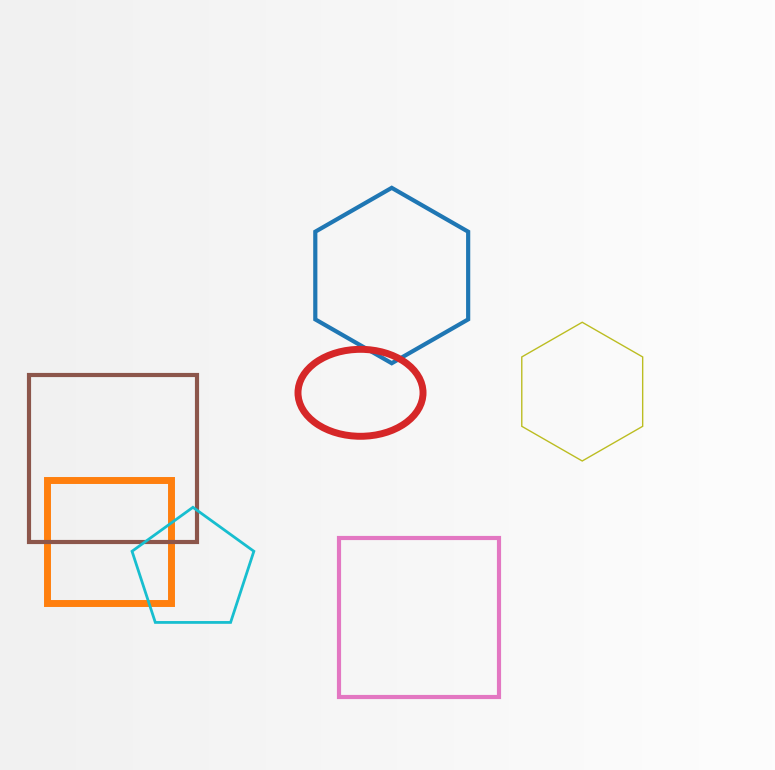[{"shape": "hexagon", "thickness": 1.5, "radius": 0.57, "center": [0.505, 0.642]}, {"shape": "square", "thickness": 2.5, "radius": 0.4, "center": [0.14, 0.296]}, {"shape": "oval", "thickness": 2.5, "radius": 0.4, "center": [0.465, 0.49]}, {"shape": "square", "thickness": 1.5, "radius": 0.54, "center": [0.146, 0.404]}, {"shape": "square", "thickness": 1.5, "radius": 0.52, "center": [0.541, 0.198]}, {"shape": "hexagon", "thickness": 0.5, "radius": 0.45, "center": [0.751, 0.491]}, {"shape": "pentagon", "thickness": 1, "radius": 0.41, "center": [0.249, 0.259]}]